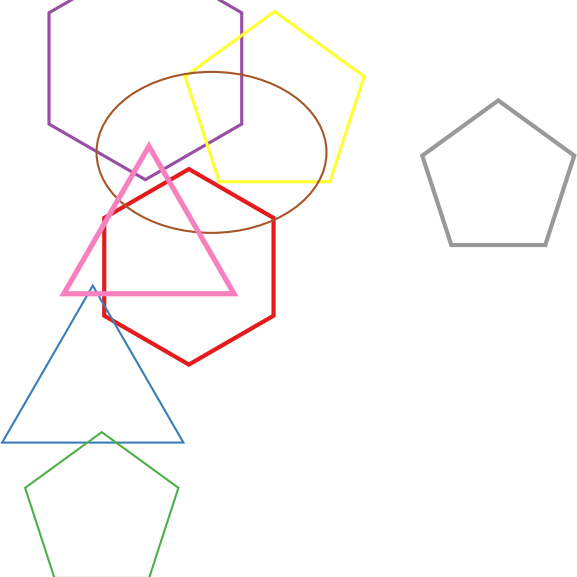[{"shape": "hexagon", "thickness": 2, "radius": 0.85, "center": [0.327, 0.537]}, {"shape": "triangle", "thickness": 1, "radius": 0.91, "center": [0.161, 0.323]}, {"shape": "pentagon", "thickness": 1, "radius": 0.7, "center": [0.176, 0.111]}, {"shape": "hexagon", "thickness": 1.5, "radius": 0.96, "center": [0.252, 0.881]}, {"shape": "pentagon", "thickness": 1.5, "radius": 0.81, "center": [0.475, 0.816]}, {"shape": "oval", "thickness": 1, "radius": 1.0, "center": [0.366, 0.735]}, {"shape": "triangle", "thickness": 2.5, "radius": 0.85, "center": [0.258, 0.576]}, {"shape": "pentagon", "thickness": 2, "radius": 0.69, "center": [0.863, 0.687]}]